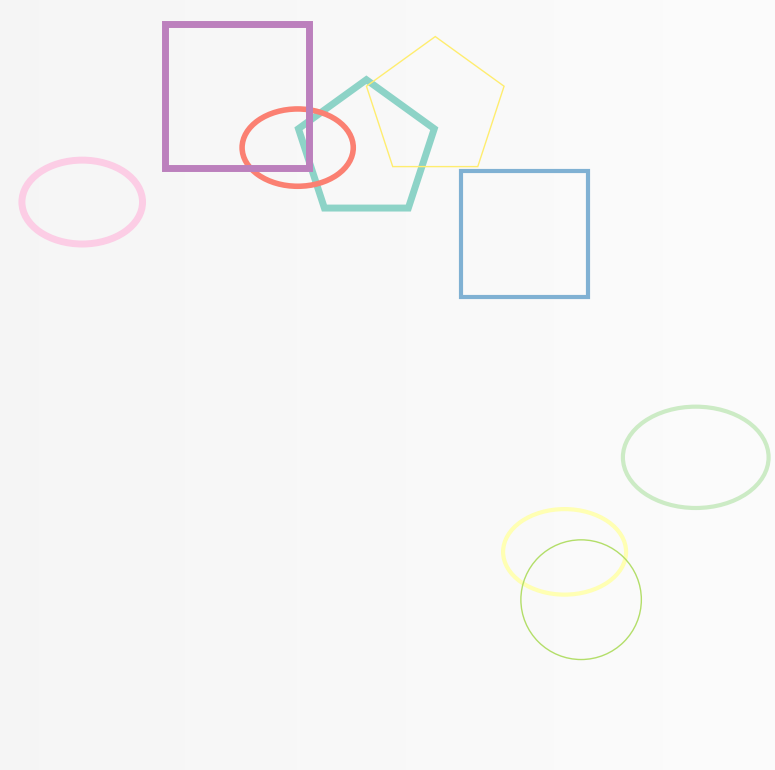[{"shape": "pentagon", "thickness": 2.5, "radius": 0.46, "center": [0.473, 0.804]}, {"shape": "oval", "thickness": 1.5, "radius": 0.4, "center": [0.728, 0.283]}, {"shape": "oval", "thickness": 2, "radius": 0.36, "center": [0.384, 0.808]}, {"shape": "square", "thickness": 1.5, "radius": 0.41, "center": [0.677, 0.696]}, {"shape": "circle", "thickness": 0.5, "radius": 0.39, "center": [0.75, 0.221]}, {"shape": "oval", "thickness": 2.5, "radius": 0.39, "center": [0.106, 0.738]}, {"shape": "square", "thickness": 2.5, "radius": 0.47, "center": [0.306, 0.875]}, {"shape": "oval", "thickness": 1.5, "radius": 0.47, "center": [0.898, 0.406]}, {"shape": "pentagon", "thickness": 0.5, "radius": 0.47, "center": [0.562, 0.859]}]